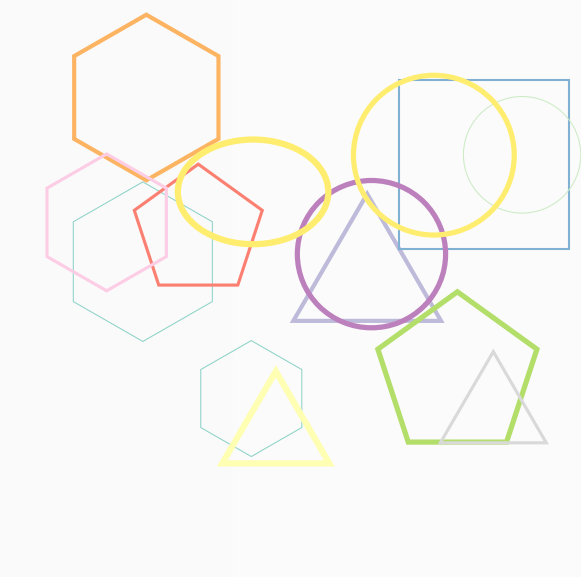[{"shape": "hexagon", "thickness": 0.5, "radius": 0.69, "center": [0.246, 0.546]}, {"shape": "hexagon", "thickness": 0.5, "radius": 0.5, "center": [0.432, 0.309]}, {"shape": "triangle", "thickness": 3, "radius": 0.53, "center": [0.474, 0.25]}, {"shape": "triangle", "thickness": 2, "radius": 0.73, "center": [0.632, 0.517]}, {"shape": "pentagon", "thickness": 1.5, "radius": 0.58, "center": [0.341, 0.599]}, {"shape": "square", "thickness": 1, "radius": 0.73, "center": [0.833, 0.714]}, {"shape": "hexagon", "thickness": 2, "radius": 0.72, "center": [0.252, 0.83]}, {"shape": "pentagon", "thickness": 2.5, "radius": 0.72, "center": [0.787, 0.35]}, {"shape": "hexagon", "thickness": 1.5, "radius": 0.59, "center": [0.184, 0.614]}, {"shape": "triangle", "thickness": 1.5, "radius": 0.53, "center": [0.849, 0.285]}, {"shape": "circle", "thickness": 2.5, "radius": 0.64, "center": [0.639, 0.559]}, {"shape": "circle", "thickness": 0.5, "radius": 0.5, "center": [0.898, 0.731]}, {"shape": "oval", "thickness": 3, "radius": 0.65, "center": [0.435, 0.667]}, {"shape": "circle", "thickness": 2.5, "radius": 0.69, "center": [0.746, 0.73]}]